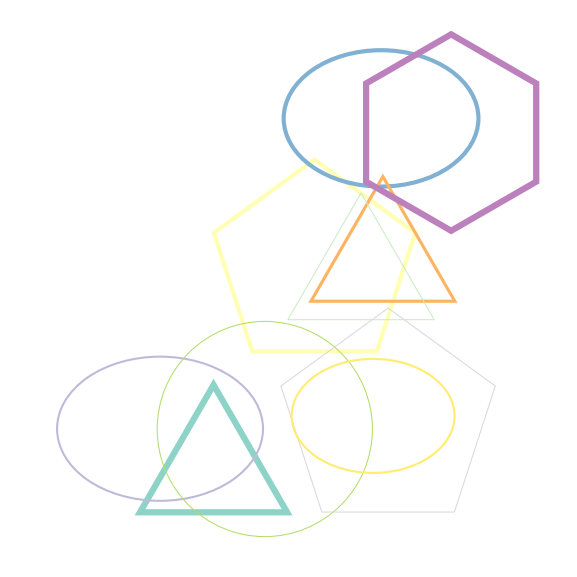[{"shape": "triangle", "thickness": 3, "radius": 0.74, "center": [0.37, 0.186]}, {"shape": "pentagon", "thickness": 2, "radius": 0.92, "center": [0.545, 0.539]}, {"shape": "oval", "thickness": 1, "radius": 0.89, "center": [0.277, 0.257]}, {"shape": "oval", "thickness": 2, "radius": 0.84, "center": [0.66, 0.794]}, {"shape": "triangle", "thickness": 1.5, "radius": 0.72, "center": [0.663, 0.549]}, {"shape": "circle", "thickness": 0.5, "radius": 0.93, "center": [0.459, 0.256]}, {"shape": "pentagon", "thickness": 0.5, "radius": 0.98, "center": [0.672, 0.27]}, {"shape": "hexagon", "thickness": 3, "radius": 0.85, "center": [0.781, 0.77]}, {"shape": "triangle", "thickness": 0.5, "radius": 0.73, "center": [0.625, 0.519]}, {"shape": "oval", "thickness": 1, "radius": 0.71, "center": [0.646, 0.279]}]